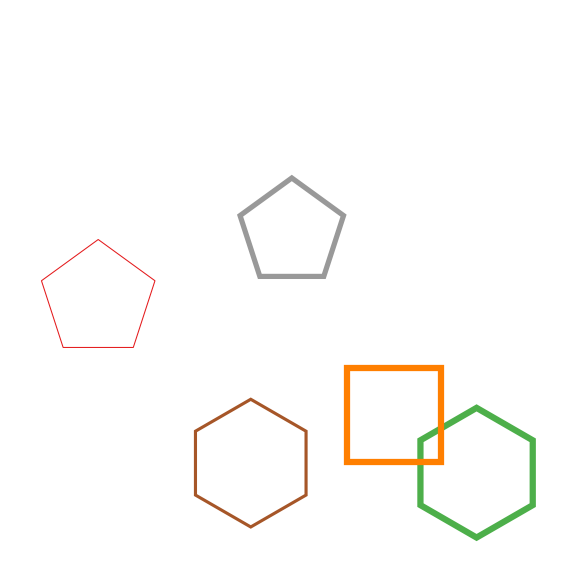[{"shape": "pentagon", "thickness": 0.5, "radius": 0.52, "center": [0.17, 0.481]}, {"shape": "hexagon", "thickness": 3, "radius": 0.56, "center": [0.825, 0.181]}, {"shape": "square", "thickness": 3, "radius": 0.41, "center": [0.682, 0.28]}, {"shape": "hexagon", "thickness": 1.5, "radius": 0.55, "center": [0.434, 0.197]}, {"shape": "pentagon", "thickness": 2.5, "radius": 0.47, "center": [0.505, 0.597]}]